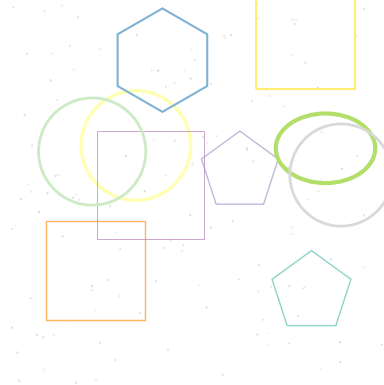[{"shape": "pentagon", "thickness": 1, "radius": 0.54, "center": [0.809, 0.241]}, {"shape": "circle", "thickness": 2.5, "radius": 0.71, "center": [0.353, 0.622]}, {"shape": "pentagon", "thickness": 1, "radius": 0.52, "center": [0.623, 0.555]}, {"shape": "hexagon", "thickness": 1.5, "radius": 0.67, "center": [0.422, 0.844]}, {"shape": "square", "thickness": 1, "radius": 0.64, "center": [0.248, 0.297]}, {"shape": "oval", "thickness": 3, "radius": 0.65, "center": [0.845, 0.615]}, {"shape": "circle", "thickness": 2, "radius": 0.66, "center": [0.886, 0.545]}, {"shape": "square", "thickness": 0.5, "radius": 0.7, "center": [0.391, 0.519]}, {"shape": "circle", "thickness": 2, "radius": 0.7, "center": [0.239, 0.606]}, {"shape": "square", "thickness": 1.5, "radius": 0.64, "center": [0.794, 0.898]}]